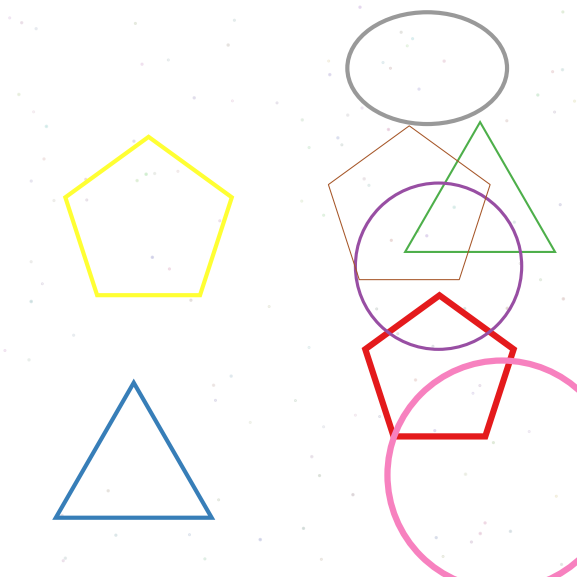[{"shape": "pentagon", "thickness": 3, "radius": 0.68, "center": [0.761, 0.353]}, {"shape": "triangle", "thickness": 2, "radius": 0.78, "center": [0.232, 0.181]}, {"shape": "triangle", "thickness": 1, "radius": 0.75, "center": [0.831, 0.638]}, {"shape": "circle", "thickness": 1.5, "radius": 0.72, "center": [0.759, 0.538]}, {"shape": "pentagon", "thickness": 2, "radius": 0.76, "center": [0.257, 0.611]}, {"shape": "pentagon", "thickness": 0.5, "radius": 0.74, "center": [0.709, 0.634]}, {"shape": "circle", "thickness": 3, "radius": 0.99, "center": [0.869, 0.177]}, {"shape": "oval", "thickness": 2, "radius": 0.69, "center": [0.74, 0.881]}]